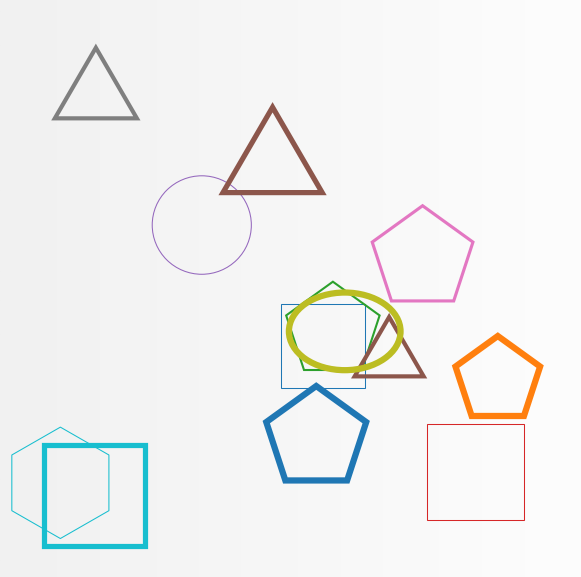[{"shape": "square", "thickness": 0.5, "radius": 0.36, "center": [0.556, 0.4]}, {"shape": "pentagon", "thickness": 3, "radius": 0.45, "center": [0.544, 0.24]}, {"shape": "pentagon", "thickness": 3, "radius": 0.38, "center": [0.856, 0.341]}, {"shape": "pentagon", "thickness": 1, "radius": 0.42, "center": [0.573, 0.427]}, {"shape": "square", "thickness": 0.5, "radius": 0.41, "center": [0.818, 0.181]}, {"shape": "circle", "thickness": 0.5, "radius": 0.43, "center": [0.347, 0.609]}, {"shape": "triangle", "thickness": 2.5, "radius": 0.49, "center": [0.469, 0.715]}, {"shape": "triangle", "thickness": 2, "radius": 0.34, "center": [0.67, 0.382]}, {"shape": "pentagon", "thickness": 1.5, "radius": 0.46, "center": [0.727, 0.552]}, {"shape": "triangle", "thickness": 2, "radius": 0.41, "center": [0.165, 0.835]}, {"shape": "oval", "thickness": 3, "radius": 0.48, "center": [0.593, 0.425]}, {"shape": "hexagon", "thickness": 0.5, "radius": 0.48, "center": [0.104, 0.163]}, {"shape": "square", "thickness": 2.5, "radius": 0.44, "center": [0.162, 0.142]}]